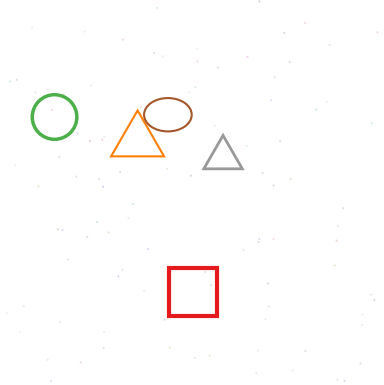[{"shape": "square", "thickness": 3, "radius": 0.31, "center": [0.502, 0.242]}, {"shape": "circle", "thickness": 2.5, "radius": 0.29, "center": [0.142, 0.696]}, {"shape": "triangle", "thickness": 1.5, "radius": 0.4, "center": [0.357, 0.634]}, {"shape": "oval", "thickness": 1.5, "radius": 0.31, "center": [0.436, 0.702]}, {"shape": "triangle", "thickness": 2, "radius": 0.29, "center": [0.579, 0.59]}]